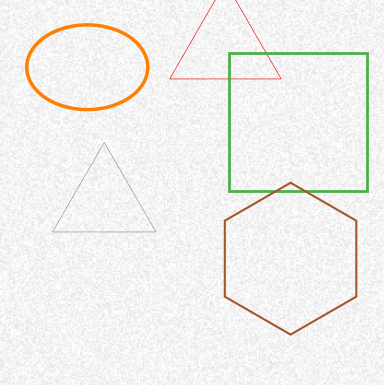[{"shape": "triangle", "thickness": 0.5, "radius": 0.84, "center": [0.585, 0.879]}, {"shape": "square", "thickness": 2, "radius": 0.89, "center": [0.774, 0.683]}, {"shape": "oval", "thickness": 2.5, "radius": 0.79, "center": [0.227, 0.825]}, {"shape": "hexagon", "thickness": 1.5, "radius": 0.99, "center": [0.755, 0.328]}, {"shape": "triangle", "thickness": 0.5, "radius": 0.78, "center": [0.271, 0.475]}]